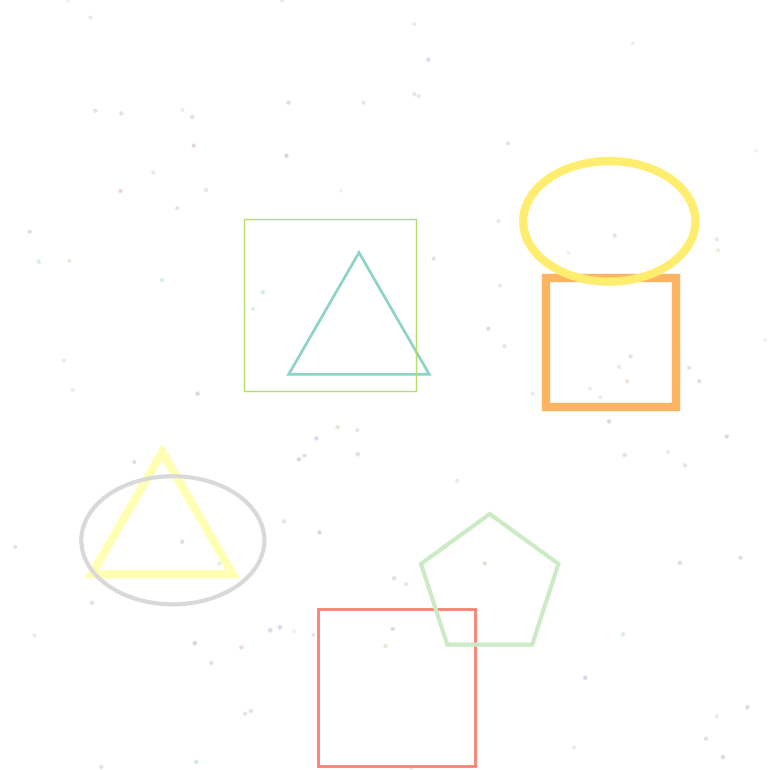[{"shape": "triangle", "thickness": 1, "radius": 0.53, "center": [0.466, 0.567]}, {"shape": "triangle", "thickness": 3, "radius": 0.53, "center": [0.211, 0.307]}, {"shape": "square", "thickness": 1, "radius": 0.51, "center": [0.515, 0.108]}, {"shape": "square", "thickness": 3, "radius": 0.42, "center": [0.794, 0.555]}, {"shape": "square", "thickness": 0.5, "radius": 0.56, "center": [0.428, 0.604]}, {"shape": "oval", "thickness": 1.5, "radius": 0.59, "center": [0.224, 0.298]}, {"shape": "pentagon", "thickness": 1.5, "radius": 0.47, "center": [0.636, 0.239]}, {"shape": "oval", "thickness": 3, "radius": 0.56, "center": [0.791, 0.713]}]